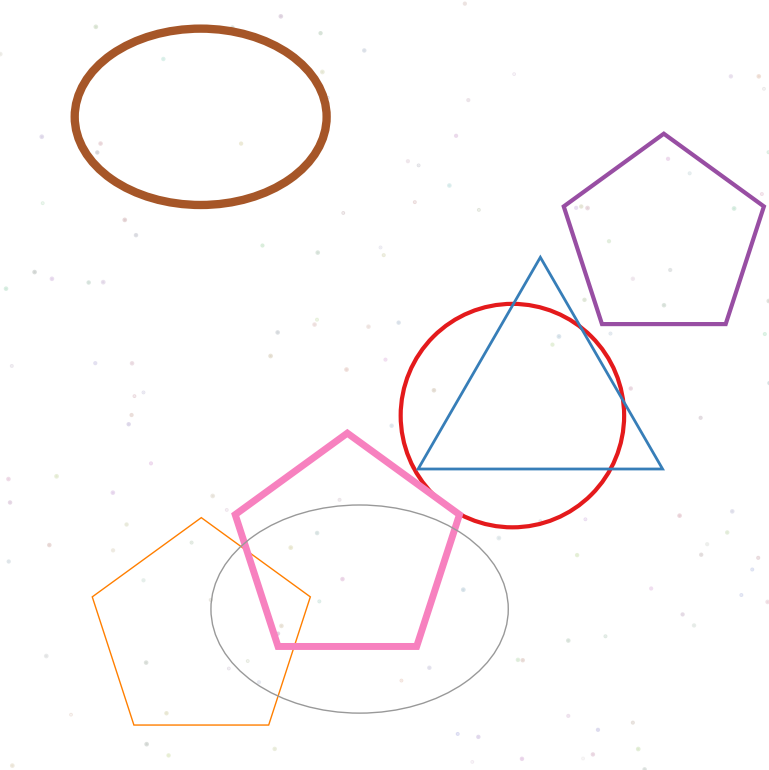[{"shape": "circle", "thickness": 1.5, "radius": 0.73, "center": [0.665, 0.46]}, {"shape": "triangle", "thickness": 1, "radius": 0.92, "center": [0.702, 0.483]}, {"shape": "pentagon", "thickness": 1.5, "radius": 0.68, "center": [0.862, 0.69]}, {"shape": "pentagon", "thickness": 0.5, "radius": 0.74, "center": [0.261, 0.179]}, {"shape": "oval", "thickness": 3, "radius": 0.82, "center": [0.261, 0.848]}, {"shape": "pentagon", "thickness": 2.5, "radius": 0.77, "center": [0.451, 0.284]}, {"shape": "oval", "thickness": 0.5, "radius": 0.97, "center": [0.467, 0.209]}]